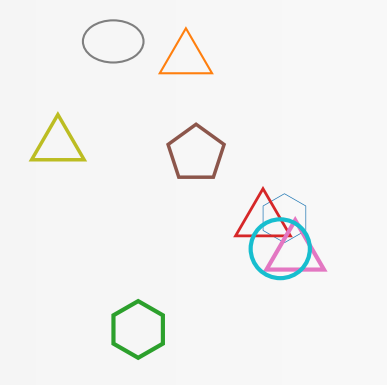[{"shape": "hexagon", "thickness": 0.5, "radius": 0.32, "center": [0.734, 0.433]}, {"shape": "triangle", "thickness": 1.5, "radius": 0.39, "center": [0.48, 0.849]}, {"shape": "hexagon", "thickness": 3, "radius": 0.37, "center": [0.357, 0.144]}, {"shape": "triangle", "thickness": 2, "radius": 0.41, "center": [0.679, 0.428]}, {"shape": "pentagon", "thickness": 2.5, "radius": 0.38, "center": [0.506, 0.601]}, {"shape": "triangle", "thickness": 3, "radius": 0.43, "center": [0.762, 0.343]}, {"shape": "oval", "thickness": 1.5, "radius": 0.39, "center": [0.292, 0.892]}, {"shape": "triangle", "thickness": 2.5, "radius": 0.39, "center": [0.149, 0.624]}, {"shape": "circle", "thickness": 3, "radius": 0.38, "center": [0.723, 0.354]}]